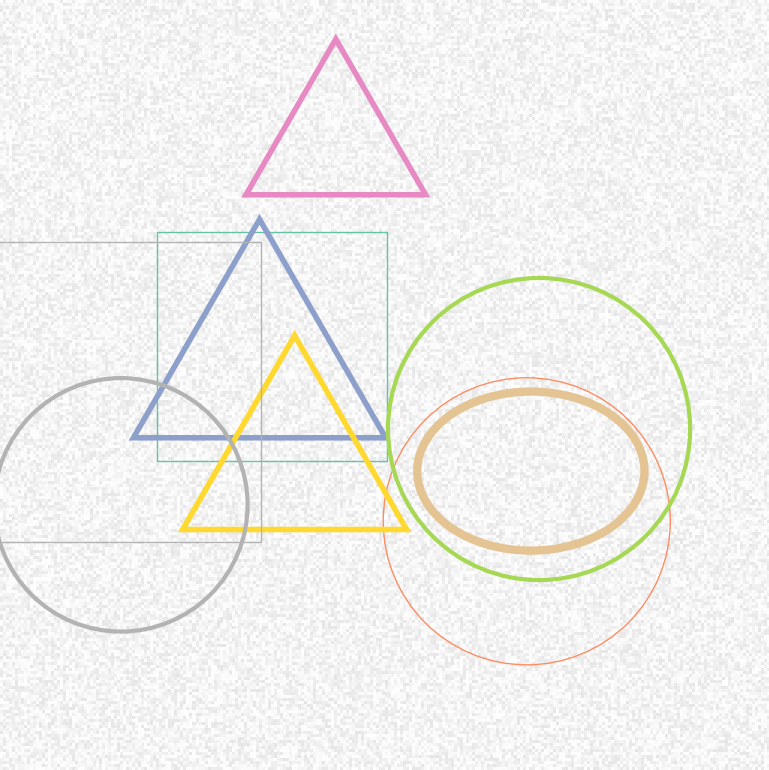[{"shape": "square", "thickness": 0.5, "radius": 0.75, "center": [0.354, 0.55]}, {"shape": "circle", "thickness": 0.5, "radius": 0.93, "center": [0.684, 0.323]}, {"shape": "triangle", "thickness": 2, "radius": 0.95, "center": [0.337, 0.526]}, {"shape": "triangle", "thickness": 2, "radius": 0.67, "center": [0.436, 0.814]}, {"shape": "circle", "thickness": 1.5, "radius": 0.98, "center": [0.7, 0.443]}, {"shape": "triangle", "thickness": 2, "radius": 0.84, "center": [0.383, 0.396]}, {"shape": "oval", "thickness": 3, "radius": 0.74, "center": [0.689, 0.388]}, {"shape": "circle", "thickness": 1.5, "radius": 0.82, "center": [0.157, 0.344]}, {"shape": "square", "thickness": 0.5, "radius": 0.97, "center": [0.144, 0.491]}]